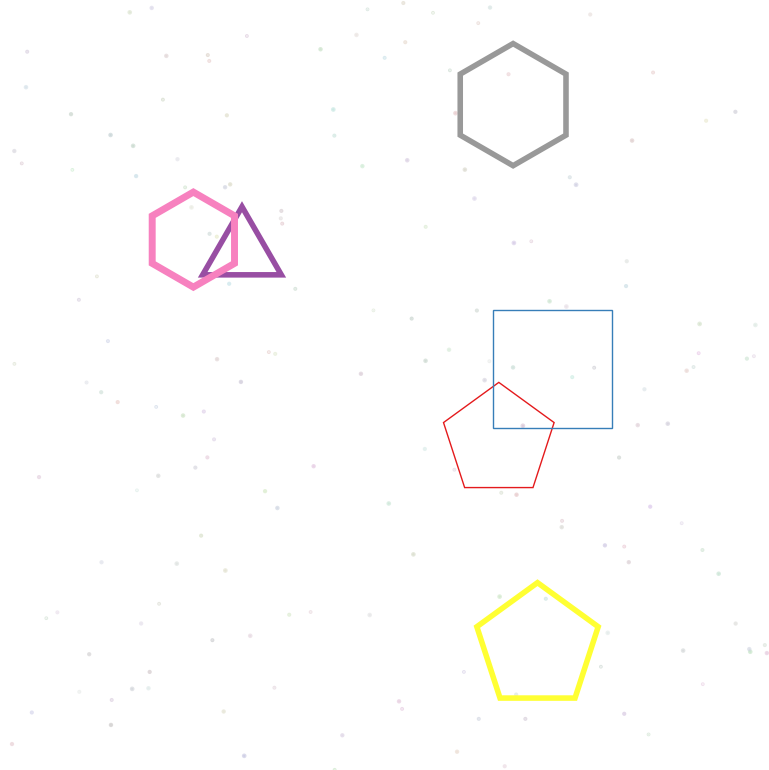[{"shape": "pentagon", "thickness": 0.5, "radius": 0.38, "center": [0.648, 0.428]}, {"shape": "square", "thickness": 0.5, "radius": 0.39, "center": [0.718, 0.521]}, {"shape": "triangle", "thickness": 2, "radius": 0.29, "center": [0.314, 0.673]}, {"shape": "pentagon", "thickness": 2, "radius": 0.41, "center": [0.698, 0.16]}, {"shape": "hexagon", "thickness": 2.5, "radius": 0.31, "center": [0.251, 0.689]}, {"shape": "hexagon", "thickness": 2, "radius": 0.4, "center": [0.666, 0.864]}]